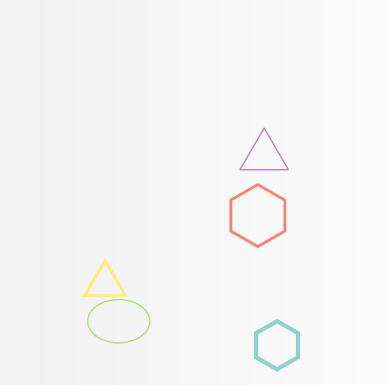[{"shape": "hexagon", "thickness": 3, "radius": 0.31, "center": [0.715, 0.103]}, {"shape": "hexagon", "thickness": 2, "radius": 0.4, "center": [0.665, 0.44]}, {"shape": "oval", "thickness": 1, "radius": 0.4, "center": [0.307, 0.166]}, {"shape": "triangle", "thickness": 1, "radius": 0.36, "center": [0.682, 0.595]}, {"shape": "triangle", "thickness": 2, "radius": 0.3, "center": [0.271, 0.263]}]